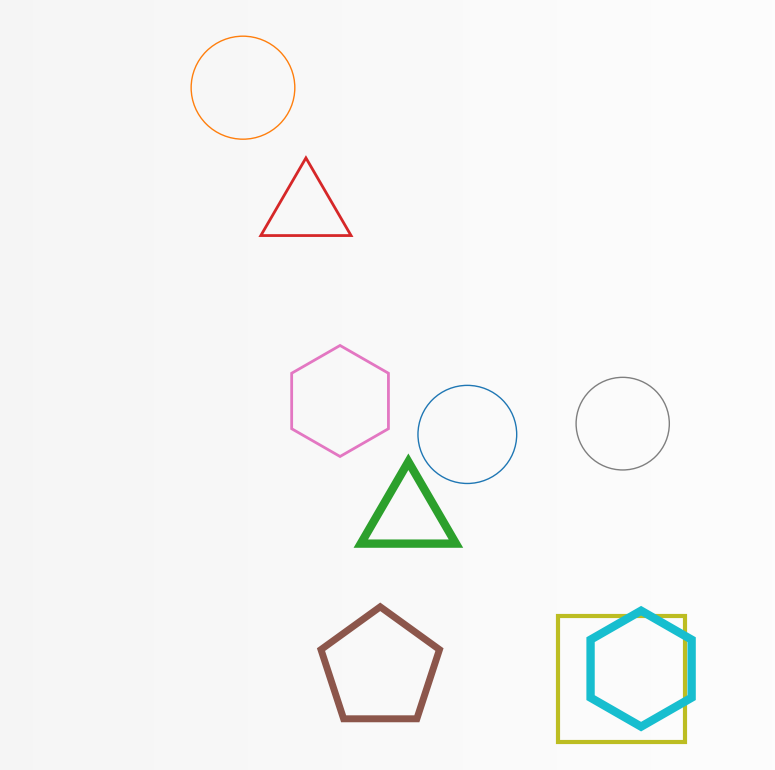[{"shape": "circle", "thickness": 0.5, "radius": 0.32, "center": [0.603, 0.436]}, {"shape": "circle", "thickness": 0.5, "radius": 0.33, "center": [0.314, 0.886]}, {"shape": "triangle", "thickness": 3, "radius": 0.35, "center": [0.527, 0.329]}, {"shape": "triangle", "thickness": 1, "radius": 0.34, "center": [0.395, 0.728]}, {"shape": "pentagon", "thickness": 2.5, "radius": 0.4, "center": [0.491, 0.132]}, {"shape": "hexagon", "thickness": 1, "radius": 0.36, "center": [0.439, 0.479]}, {"shape": "circle", "thickness": 0.5, "radius": 0.3, "center": [0.803, 0.45]}, {"shape": "square", "thickness": 1.5, "radius": 0.41, "center": [0.802, 0.118]}, {"shape": "hexagon", "thickness": 3, "radius": 0.38, "center": [0.827, 0.132]}]